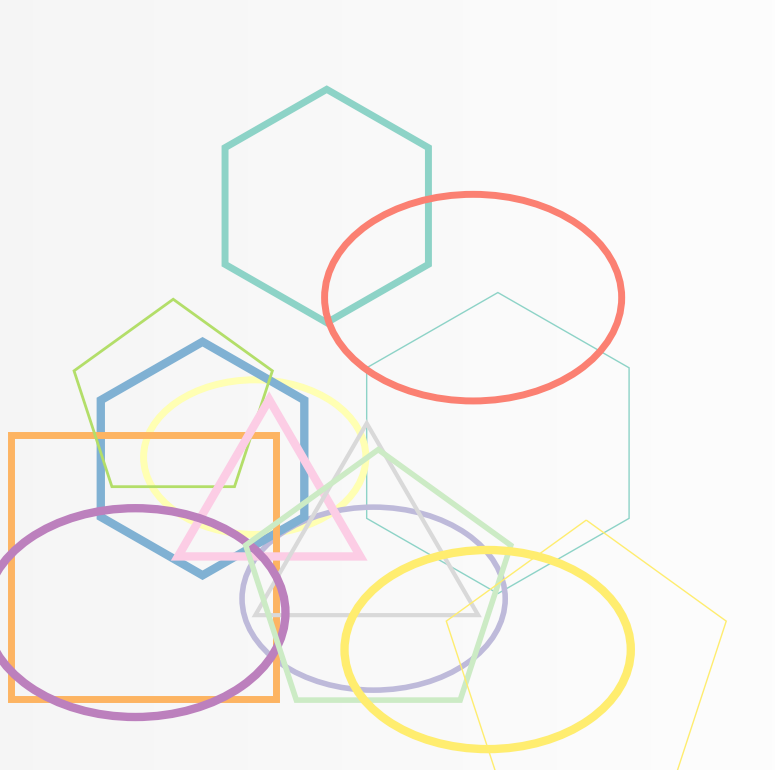[{"shape": "hexagon", "thickness": 2.5, "radius": 0.76, "center": [0.422, 0.732]}, {"shape": "hexagon", "thickness": 0.5, "radius": 0.98, "center": [0.642, 0.425]}, {"shape": "oval", "thickness": 2.5, "radius": 0.72, "center": [0.329, 0.406]}, {"shape": "oval", "thickness": 2, "radius": 0.85, "center": [0.482, 0.223]}, {"shape": "oval", "thickness": 2.5, "radius": 0.96, "center": [0.61, 0.613]}, {"shape": "hexagon", "thickness": 3, "radius": 0.76, "center": [0.261, 0.405]}, {"shape": "square", "thickness": 2.5, "radius": 0.85, "center": [0.185, 0.264]}, {"shape": "pentagon", "thickness": 1, "radius": 0.67, "center": [0.223, 0.477]}, {"shape": "triangle", "thickness": 3, "radius": 0.68, "center": [0.347, 0.345]}, {"shape": "triangle", "thickness": 1.5, "radius": 0.83, "center": [0.473, 0.284]}, {"shape": "oval", "thickness": 3, "radius": 0.97, "center": [0.175, 0.204]}, {"shape": "pentagon", "thickness": 2, "radius": 0.9, "center": [0.488, 0.236]}, {"shape": "oval", "thickness": 3, "radius": 0.92, "center": [0.629, 0.156]}, {"shape": "pentagon", "thickness": 0.5, "radius": 0.95, "center": [0.756, 0.135]}]